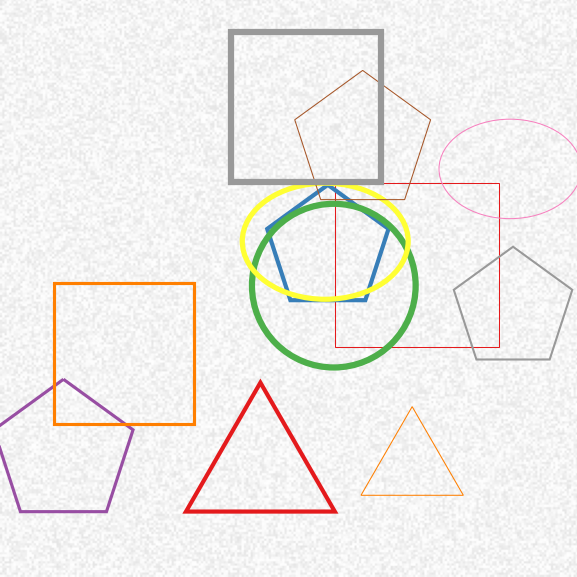[{"shape": "triangle", "thickness": 2, "radius": 0.74, "center": [0.451, 0.188]}, {"shape": "square", "thickness": 0.5, "radius": 0.71, "center": [0.722, 0.541]}, {"shape": "pentagon", "thickness": 2, "radius": 0.55, "center": [0.568, 0.569]}, {"shape": "circle", "thickness": 3, "radius": 0.71, "center": [0.578, 0.505]}, {"shape": "pentagon", "thickness": 1.5, "radius": 0.63, "center": [0.11, 0.216]}, {"shape": "square", "thickness": 1.5, "radius": 0.61, "center": [0.215, 0.387]}, {"shape": "triangle", "thickness": 0.5, "radius": 0.51, "center": [0.714, 0.193]}, {"shape": "oval", "thickness": 2.5, "radius": 0.72, "center": [0.563, 0.581]}, {"shape": "pentagon", "thickness": 0.5, "radius": 0.62, "center": [0.628, 0.754]}, {"shape": "oval", "thickness": 0.5, "radius": 0.62, "center": [0.883, 0.707]}, {"shape": "pentagon", "thickness": 1, "radius": 0.54, "center": [0.888, 0.464]}, {"shape": "square", "thickness": 3, "radius": 0.65, "center": [0.53, 0.814]}]